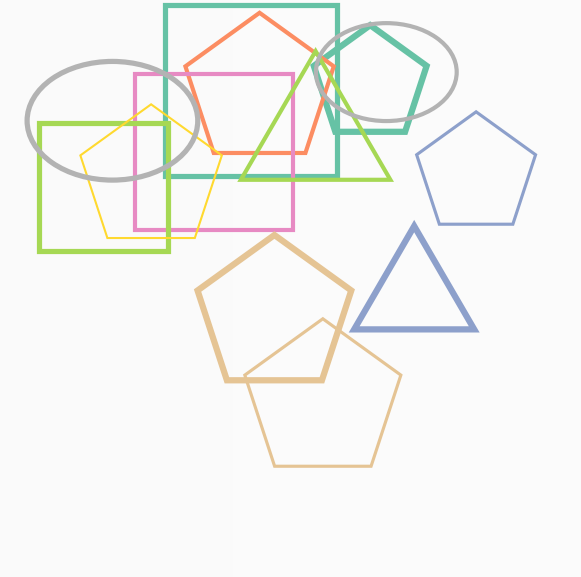[{"shape": "square", "thickness": 2.5, "radius": 0.74, "center": [0.432, 0.842]}, {"shape": "pentagon", "thickness": 3, "radius": 0.51, "center": [0.637, 0.853]}, {"shape": "pentagon", "thickness": 2, "radius": 0.67, "center": [0.447, 0.843]}, {"shape": "triangle", "thickness": 3, "radius": 0.6, "center": [0.713, 0.488]}, {"shape": "pentagon", "thickness": 1.5, "radius": 0.54, "center": [0.819, 0.698]}, {"shape": "square", "thickness": 2, "radius": 0.68, "center": [0.368, 0.735]}, {"shape": "triangle", "thickness": 2, "radius": 0.74, "center": [0.543, 0.762]}, {"shape": "square", "thickness": 2.5, "radius": 0.55, "center": [0.178, 0.675]}, {"shape": "pentagon", "thickness": 1, "radius": 0.64, "center": [0.26, 0.691]}, {"shape": "pentagon", "thickness": 3, "radius": 0.7, "center": [0.472, 0.453]}, {"shape": "pentagon", "thickness": 1.5, "radius": 0.71, "center": [0.555, 0.306]}, {"shape": "oval", "thickness": 2.5, "radius": 0.73, "center": [0.193, 0.79]}, {"shape": "oval", "thickness": 2, "radius": 0.61, "center": [0.665, 0.874]}]